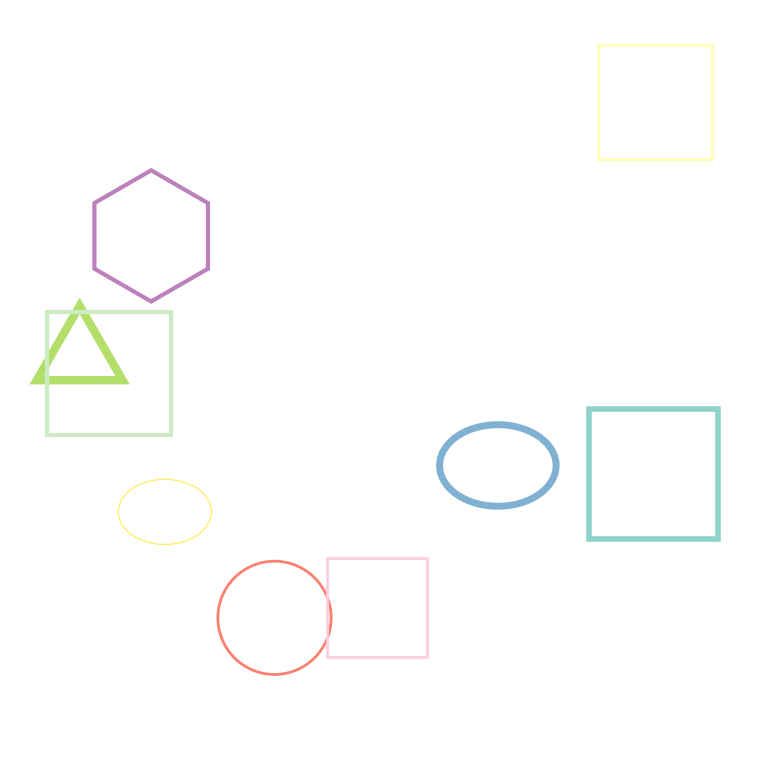[{"shape": "square", "thickness": 2, "radius": 0.42, "center": [0.848, 0.384]}, {"shape": "square", "thickness": 1, "radius": 0.37, "center": [0.85, 0.867]}, {"shape": "circle", "thickness": 1, "radius": 0.37, "center": [0.357, 0.198]}, {"shape": "oval", "thickness": 2.5, "radius": 0.38, "center": [0.647, 0.395]}, {"shape": "triangle", "thickness": 3, "radius": 0.32, "center": [0.103, 0.538]}, {"shape": "square", "thickness": 1, "radius": 0.32, "center": [0.49, 0.211]}, {"shape": "hexagon", "thickness": 1.5, "radius": 0.43, "center": [0.196, 0.694]}, {"shape": "square", "thickness": 1.5, "radius": 0.4, "center": [0.142, 0.515]}, {"shape": "oval", "thickness": 0.5, "radius": 0.3, "center": [0.214, 0.335]}]